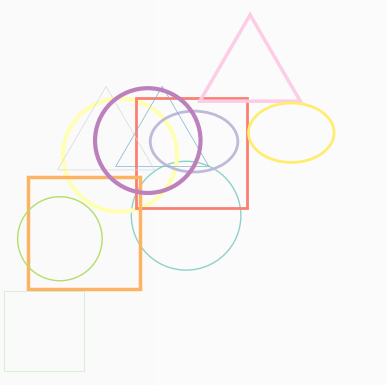[{"shape": "circle", "thickness": 1, "radius": 0.71, "center": [0.48, 0.44]}, {"shape": "circle", "thickness": 3, "radius": 0.73, "center": [0.31, 0.597]}, {"shape": "oval", "thickness": 2, "radius": 0.57, "center": [0.501, 0.632]}, {"shape": "square", "thickness": 2, "radius": 0.71, "center": [0.494, 0.602]}, {"shape": "triangle", "thickness": 0.5, "radius": 0.7, "center": [0.419, 0.637]}, {"shape": "square", "thickness": 2.5, "radius": 0.73, "center": [0.217, 0.396]}, {"shape": "circle", "thickness": 1, "radius": 0.55, "center": [0.155, 0.38]}, {"shape": "triangle", "thickness": 2.5, "radius": 0.75, "center": [0.645, 0.812]}, {"shape": "triangle", "thickness": 0.5, "radius": 0.72, "center": [0.274, 0.631]}, {"shape": "circle", "thickness": 3, "radius": 0.68, "center": [0.381, 0.635]}, {"shape": "square", "thickness": 0.5, "radius": 0.52, "center": [0.114, 0.141]}, {"shape": "oval", "thickness": 2, "radius": 0.55, "center": [0.752, 0.655]}]